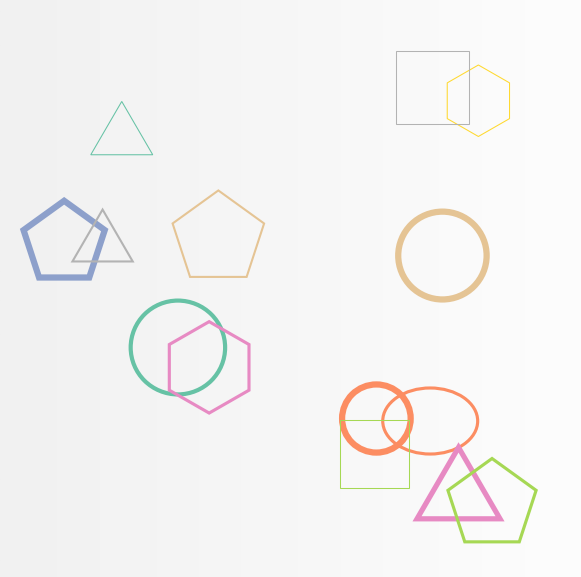[{"shape": "triangle", "thickness": 0.5, "radius": 0.31, "center": [0.209, 0.762]}, {"shape": "circle", "thickness": 2, "radius": 0.41, "center": [0.306, 0.397]}, {"shape": "circle", "thickness": 3, "radius": 0.29, "center": [0.648, 0.274]}, {"shape": "oval", "thickness": 1.5, "radius": 0.41, "center": [0.74, 0.27]}, {"shape": "pentagon", "thickness": 3, "radius": 0.37, "center": [0.11, 0.578]}, {"shape": "hexagon", "thickness": 1.5, "radius": 0.4, "center": [0.36, 0.363]}, {"shape": "triangle", "thickness": 2.5, "radius": 0.41, "center": [0.789, 0.142]}, {"shape": "square", "thickness": 0.5, "radius": 0.29, "center": [0.644, 0.213]}, {"shape": "pentagon", "thickness": 1.5, "radius": 0.4, "center": [0.846, 0.125]}, {"shape": "hexagon", "thickness": 0.5, "radius": 0.31, "center": [0.823, 0.825]}, {"shape": "circle", "thickness": 3, "radius": 0.38, "center": [0.761, 0.557]}, {"shape": "pentagon", "thickness": 1, "radius": 0.41, "center": [0.376, 0.587]}, {"shape": "triangle", "thickness": 1, "radius": 0.3, "center": [0.176, 0.576]}, {"shape": "square", "thickness": 0.5, "radius": 0.32, "center": [0.744, 0.847]}]